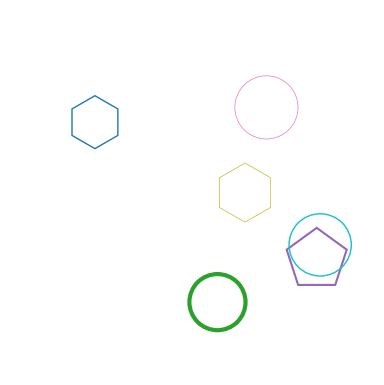[{"shape": "hexagon", "thickness": 1, "radius": 0.34, "center": [0.247, 0.683]}, {"shape": "circle", "thickness": 3, "radius": 0.36, "center": [0.565, 0.215]}, {"shape": "pentagon", "thickness": 1.5, "radius": 0.41, "center": [0.823, 0.326]}, {"shape": "circle", "thickness": 0.5, "radius": 0.41, "center": [0.692, 0.721]}, {"shape": "hexagon", "thickness": 0.5, "radius": 0.38, "center": [0.636, 0.5]}, {"shape": "circle", "thickness": 1, "radius": 0.4, "center": [0.832, 0.364]}]